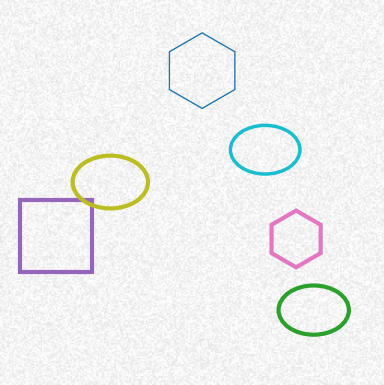[{"shape": "hexagon", "thickness": 1, "radius": 0.49, "center": [0.525, 0.817]}, {"shape": "oval", "thickness": 3, "radius": 0.46, "center": [0.815, 0.195]}, {"shape": "square", "thickness": 3, "radius": 0.47, "center": [0.146, 0.388]}, {"shape": "hexagon", "thickness": 3, "radius": 0.37, "center": [0.769, 0.379]}, {"shape": "oval", "thickness": 3, "radius": 0.49, "center": [0.286, 0.527]}, {"shape": "oval", "thickness": 2.5, "radius": 0.45, "center": [0.689, 0.611]}]